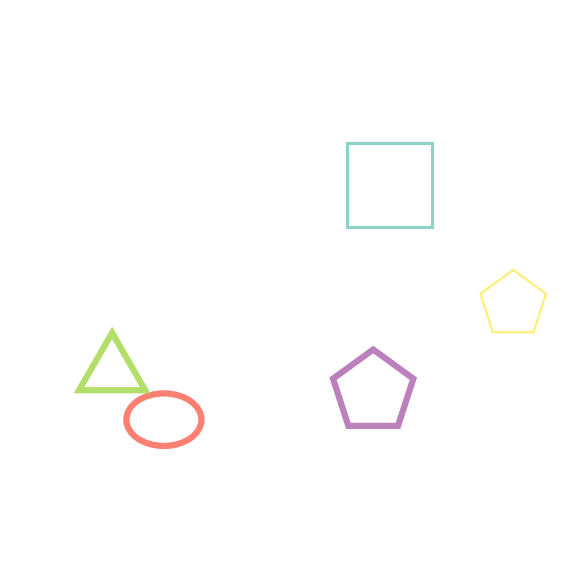[{"shape": "square", "thickness": 1.5, "radius": 0.37, "center": [0.675, 0.678]}, {"shape": "oval", "thickness": 3, "radius": 0.33, "center": [0.284, 0.272]}, {"shape": "triangle", "thickness": 3, "radius": 0.33, "center": [0.194, 0.357]}, {"shape": "pentagon", "thickness": 3, "radius": 0.37, "center": [0.646, 0.321]}, {"shape": "pentagon", "thickness": 1, "radius": 0.3, "center": [0.889, 0.472]}]